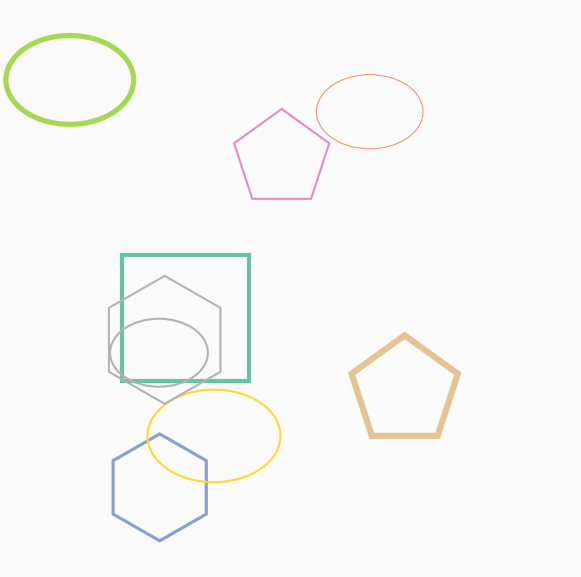[{"shape": "square", "thickness": 2, "radius": 0.55, "center": [0.319, 0.448]}, {"shape": "oval", "thickness": 0.5, "radius": 0.46, "center": [0.636, 0.806]}, {"shape": "hexagon", "thickness": 1.5, "radius": 0.46, "center": [0.275, 0.155]}, {"shape": "pentagon", "thickness": 1, "radius": 0.43, "center": [0.485, 0.724]}, {"shape": "oval", "thickness": 2.5, "radius": 0.55, "center": [0.12, 0.861]}, {"shape": "oval", "thickness": 1, "radius": 0.57, "center": [0.368, 0.244]}, {"shape": "pentagon", "thickness": 3, "radius": 0.48, "center": [0.696, 0.322]}, {"shape": "hexagon", "thickness": 1, "radius": 0.55, "center": [0.283, 0.411]}, {"shape": "oval", "thickness": 1, "radius": 0.42, "center": [0.273, 0.388]}]